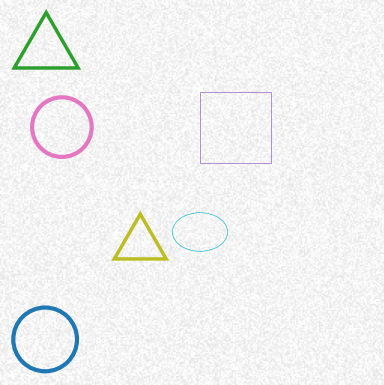[{"shape": "circle", "thickness": 3, "radius": 0.41, "center": [0.117, 0.118]}, {"shape": "triangle", "thickness": 2.5, "radius": 0.48, "center": [0.12, 0.871]}, {"shape": "square", "thickness": 0.5, "radius": 0.46, "center": [0.611, 0.668]}, {"shape": "circle", "thickness": 3, "radius": 0.39, "center": [0.161, 0.67]}, {"shape": "triangle", "thickness": 2.5, "radius": 0.39, "center": [0.364, 0.366]}, {"shape": "oval", "thickness": 0.5, "radius": 0.36, "center": [0.52, 0.397]}]